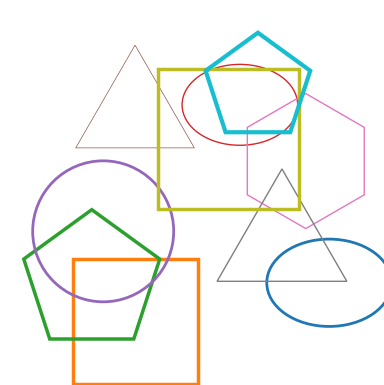[{"shape": "oval", "thickness": 2, "radius": 0.81, "center": [0.855, 0.266]}, {"shape": "square", "thickness": 2.5, "radius": 0.81, "center": [0.352, 0.165]}, {"shape": "pentagon", "thickness": 2.5, "radius": 0.93, "center": [0.238, 0.27]}, {"shape": "oval", "thickness": 1, "radius": 0.75, "center": [0.623, 0.728]}, {"shape": "circle", "thickness": 2, "radius": 0.92, "center": [0.268, 0.399]}, {"shape": "triangle", "thickness": 0.5, "radius": 0.89, "center": [0.351, 0.705]}, {"shape": "hexagon", "thickness": 1, "radius": 0.88, "center": [0.794, 0.582]}, {"shape": "triangle", "thickness": 1, "radius": 0.97, "center": [0.732, 0.367]}, {"shape": "square", "thickness": 2.5, "radius": 0.91, "center": [0.594, 0.638]}, {"shape": "pentagon", "thickness": 3, "radius": 0.71, "center": [0.67, 0.772]}]